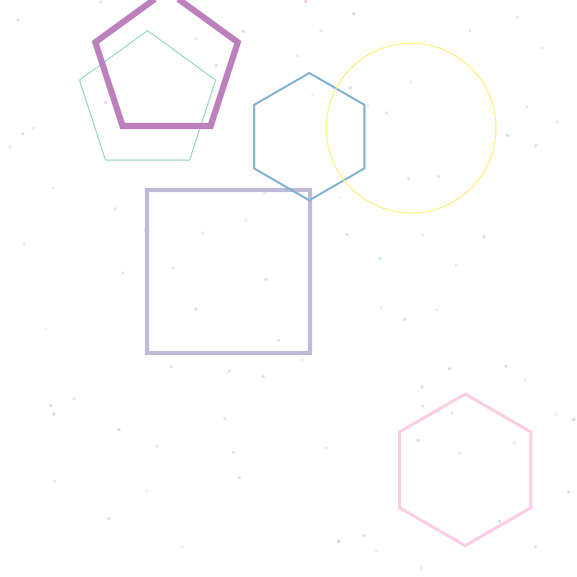[{"shape": "pentagon", "thickness": 0.5, "radius": 0.62, "center": [0.255, 0.822]}, {"shape": "square", "thickness": 2, "radius": 0.71, "center": [0.395, 0.529]}, {"shape": "hexagon", "thickness": 1, "radius": 0.55, "center": [0.536, 0.763]}, {"shape": "hexagon", "thickness": 1.5, "radius": 0.66, "center": [0.806, 0.186]}, {"shape": "pentagon", "thickness": 3, "radius": 0.65, "center": [0.288, 0.886]}, {"shape": "circle", "thickness": 0.5, "radius": 0.74, "center": [0.712, 0.777]}]